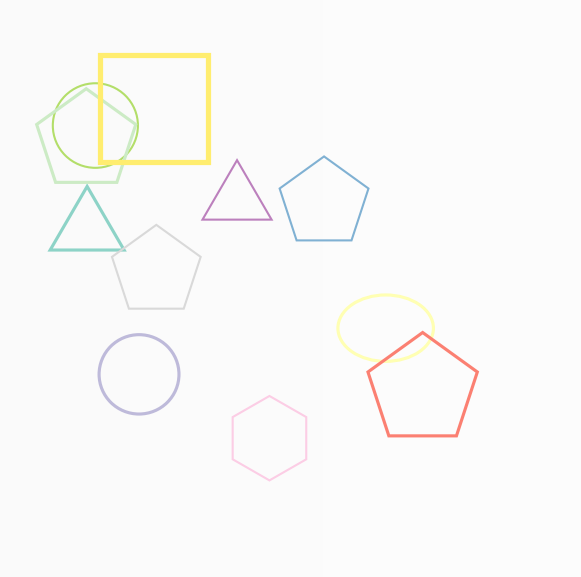[{"shape": "triangle", "thickness": 1.5, "radius": 0.37, "center": [0.15, 0.603]}, {"shape": "oval", "thickness": 1.5, "radius": 0.41, "center": [0.664, 0.431]}, {"shape": "circle", "thickness": 1.5, "radius": 0.34, "center": [0.239, 0.351]}, {"shape": "pentagon", "thickness": 1.5, "radius": 0.49, "center": [0.727, 0.324]}, {"shape": "pentagon", "thickness": 1, "radius": 0.4, "center": [0.558, 0.648]}, {"shape": "circle", "thickness": 1, "radius": 0.37, "center": [0.164, 0.782]}, {"shape": "hexagon", "thickness": 1, "radius": 0.37, "center": [0.464, 0.24]}, {"shape": "pentagon", "thickness": 1, "radius": 0.4, "center": [0.269, 0.53]}, {"shape": "triangle", "thickness": 1, "radius": 0.34, "center": [0.408, 0.653]}, {"shape": "pentagon", "thickness": 1.5, "radius": 0.45, "center": [0.148, 0.756]}, {"shape": "square", "thickness": 2.5, "radius": 0.46, "center": [0.265, 0.811]}]